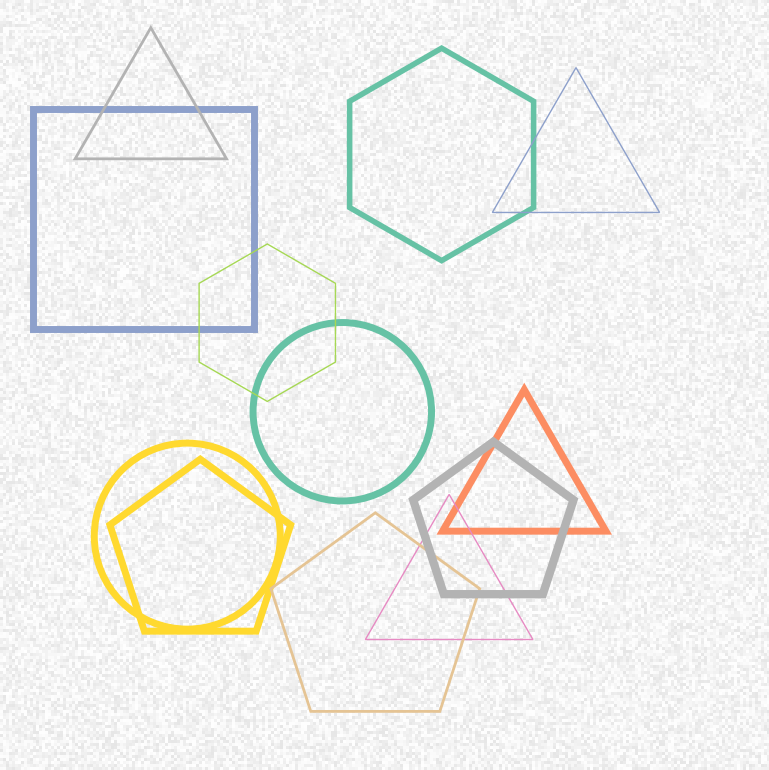[{"shape": "hexagon", "thickness": 2, "radius": 0.69, "center": [0.574, 0.799]}, {"shape": "circle", "thickness": 2.5, "radius": 0.58, "center": [0.445, 0.465]}, {"shape": "triangle", "thickness": 2.5, "radius": 0.61, "center": [0.681, 0.371]}, {"shape": "triangle", "thickness": 0.5, "radius": 0.63, "center": [0.748, 0.787]}, {"shape": "square", "thickness": 2.5, "radius": 0.72, "center": [0.187, 0.716]}, {"shape": "triangle", "thickness": 0.5, "radius": 0.63, "center": [0.583, 0.232]}, {"shape": "hexagon", "thickness": 0.5, "radius": 0.51, "center": [0.347, 0.581]}, {"shape": "pentagon", "thickness": 2.5, "radius": 0.62, "center": [0.26, 0.28]}, {"shape": "circle", "thickness": 2.5, "radius": 0.6, "center": [0.243, 0.304]}, {"shape": "pentagon", "thickness": 1, "radius": 0.71, "center": [0.487, 0.191]}, {"shape": "pentagon", "thickness": 3, "radius": 0.55, "center": [0.641, 0.317]}, {"shape": "triangle", "thickness": 1, "radius": 0.57, "center": [0.196, 0.85]}]